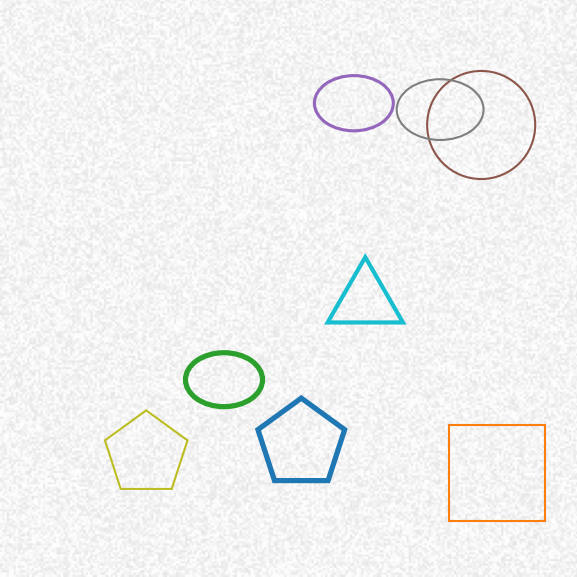[{"shape": "pentagon", "thickness": 2.5, "radius": 0.39, "center": [0.522, 0.231]}, {"shape": "square", "thickness": 1, "radius": 0.42, "center": [0.86, 0.18]}, {"shape": "oval", "thickness": 2.5, "radius": 0.33, "center": [0.388, 0.342]}, {"shape": "oval", "thickness": 1.5, "radius": 0.34, "center": [0.613, 0.82]}, {"shape": "circle", "thickness": 1, "radius": 0.47, "center": [0.833, 0.783]}, {"shape": "oval", "thickness": 1, "radius": 0.38, "center": [0.762, 0.809]}, {"shape": "pentagon", "thickness": 1, "radius": 0.38, "center": [0.253, 0.213]}, {"shape": "triangle", "thickness": 2, "radius": 0.38, "center": [0.633, 0.478]}]